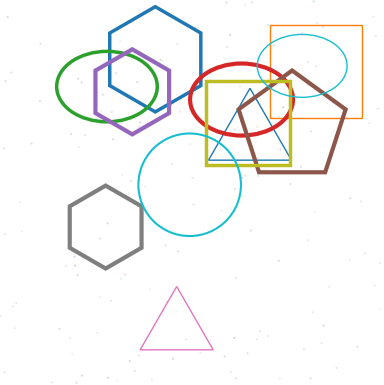[{"shape": "hexagon", "thickness": 2.5, "radius": 0.68, "center": [0.403, 0.846]}, {"shape": "triangle", "thickness": 1, "radius": 0.62, "center": [0.649, 0.646]}, {"shape": "square", "thickness": 1, "radius": 0.6, "center": [0.821, 0.815]}, {"shape": "oval", "thickness": 2.5, "radius": 0.65, "center": [0.278, 0.775]}, {"shape": "oval", "thickness": 3, "radius": 0.67, "center": [0.627, 0.741]}, {"shape": "hexagon", "thickness": 3, "radius": 0.55, "center": [0.344, 0.761]}, {"shape": "pentagon", "thickness": 3, "radius": 0.73, "center": [0.759, 0.671]}, {"shape": "triangle", "thickness": 1, "radius": 0.55, "center": [0.459, 0.146]}, {"shape": "hexagon", "thickness": 3, "radius": 0.54, "center": [0.274, 0.41]}, {"shape": "square", "thickness": 2.5, "radius": 0.54, "center": [0.645, 0.68]}, {"shape": "oval", "thickness": 1, "radius": 0.58, "center": [0.785, 0.829]}, {"shape": "circle", "thickness": 1.5, "radius": 0.67, "center": [0.493, 0.52]}]